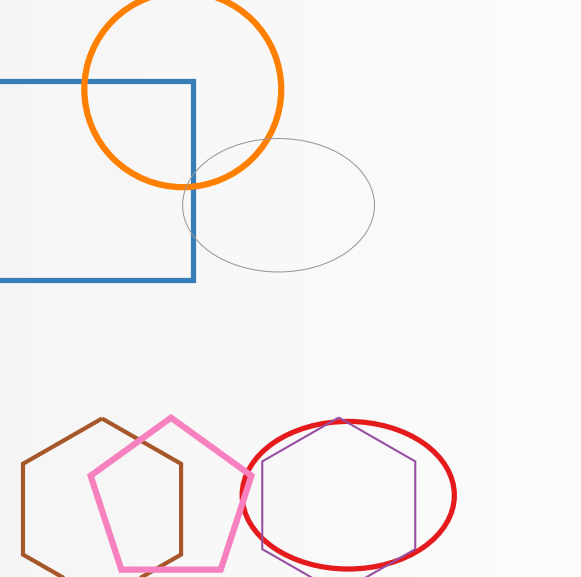[{"shape": "oval", "thickness": 2.5, "radius": 0.91, "center": [0.599, 0.142]}, {"shape": "square", "thickness": 2.5, "radius": 0.86, "center": [0.16, 0.687]}, {"shape": "hexagon", "thickness": 1, "radius": 0.76, "center": [0.583, 0.124]}, {"shape": "circle", "thickness": 3, "radius": 0.85, "center": [0.314, 0.844]}, {"shape": "hexagon", "thickness": 2, "radius": 0.79, "center": [0.176, 0.117]}, {"shape": "pentagon", "thickness": 3, "radius": 0.73, "center": [0.294, 0.13]}, {"shape": "oval", "thickness": 0.5, "radius": 0.83, "center": [0.479, 0.644]}]